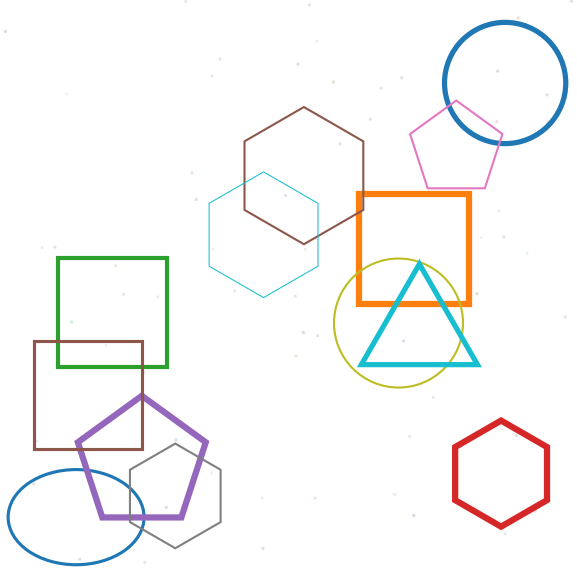[{"shape": "circle", "thickness": 2.5, "radius": 0.52, "center": [0.875, 0.855]}, {"shape": "oval", "thickness": 1.5, "radius": 0.59, "center": [0.132, 0.104]}, {"shape": "square", "thickness": 3, "radius": 0.48, "center": [0.717, 0.568]}, {"shape": "square", "thickness": 2, "radius": 0.47, "center": [0.195, 0.458]}, {"shape": "hexagon", "thickness": 3, "radius": 0.46, "center": [0.868, 0.179]}, {"shape": "pentagon", "thickness": 3, "radius": 0.58, "center": [0.246, 0.197]}, {"shape": "hexagon", "thickness": 1, "radius": 0.59, "center": [0.526, 0.695]}, {"shape": "square", "thickness": 1.5, "radius": 0.47, "center": [0.152, 0.315]}, {"shape": "pentagon", "thickness": 1, "radius": 0.42, "center": [0.79, 0.741]}, {"shape": "hexagon", "thickness": 1, "radius": 0.45, "center": [0.304, 0.14]}, {"shape": "circle", "thickness": 1, "radius": 0.56, "center": [0.69, 0.44]}, {"shape": "hexagon", "thickness": 0.5, "radius": 0.54, "center": [0.456, 0.593]}, {"shape": "triangle", "thickness": 2.5, "radius": 0.58, "center": [0.726, 0.426]}]